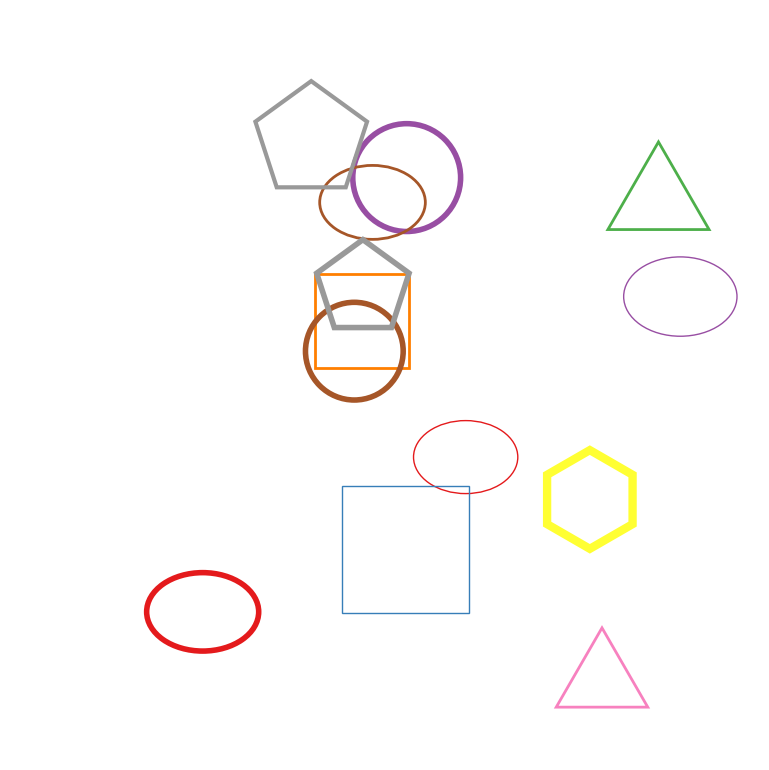[{"shape": "oval", "thickness": 0.5, "radius": 0.34, "center": [0.605, 0.406]}, {"shape": "oval", "thickness": 2, "radius": 0.36, "center": [0.263, 0.205]}, {"shape": "square", "thickness": 0.5, "radius": 0.41, "center": [0.526, 0.286]}, {"shape": "triangle", "thickness": 1, "radius": 0.38, "center": [0.855, 0.74]}, {"shape": "oval", "thickness": 0.5, "radius": 0.37, "center": [0.884, 0.615]}, {"shape": "circle", "thickness": 2, "radius": 0.35, "center": [0.528, 0.769]}, {"shape": "square", "thickness": 1, "radius": 0.31, "center": [0.47, 0.583]}, {"shape": "hexagon", "thickness": 3, "radius": 0.32, "center": [0.766, 0.351]}, {"shape": "oval", "thickness": 1, "radius": 0.34, "center": [0.484, 0.737]}, {"shape": "circle", "thickness": 2, "radius": 0.32, "center": [0.46, 0.544]}, {"shape": "triangle", "thickness": 1, "radius": 0.34, "center": [0.782, 0.116]}, {"shape": "pentagon", "thickness": 1.5, "radius": 0.38, "center": [0.404, 0.818]}, {"shape": "pentagon", "thickness": 2, "radius": 0.32, "center": [0.471, 0.626]}]